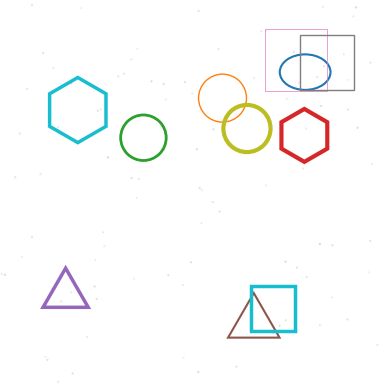[{"shape": "oval", "thickness": 1.5, "radius": 0.33, "center": [0.793, 0.813]}, {"shape": "circle", "thickness": 1, "radius": 0.31, "center": [0.578, 0.745]}, {"shape": "circle", "thickness": 2, "radius": 0.3, "center": [0.373, 0.642]}, {"shape": "hexagon", "thickness": 3, "radius": 0.34, "center": [0.791, 0.648]}, {"shape": "triangle", "thickness": 2.5, "radius": 0.34, "center": [0.17, 0.236]}, {"shape": "triangle", "thickness": 1.5, "radius": 0.39, "center": [0.659, 0.162]}, {"shape": "square", "thickness": 0.5, "radius": 0.4, "center": [0.768, 0.843]}, {"shape": "square", "thickness": 1, "radius": 0.35, "center": [0.85, 0.837]}, {"shape": "circle", "thickness": 3, "radius": 0.31, "center": [0.641, 0.666]}, {"shape": "square", "thickness": 2.5, "radius": 0.29, "center": [0.71, 0.199]}, {"shape": "hexagon", "thickness": 2.5, "radius": 0.42, "center": [0.202, 0.714]}]